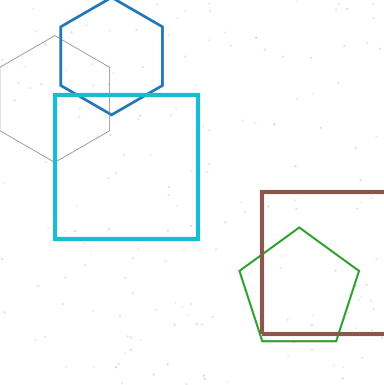[{"shape": "hexagon", "thickness": 2, "radius": 0.76, "center": [0.29, 0.854]}, {"shape": "pentagon", "thickness": 1.5, "radius": 0.82, "center": [0.777, 0.246]}, {"shape": "square", "thickness": 3, "radius": 0.92, "center": [0.865, 0.317]}, {"shape": "hexagon", "thickness": 0.5, "radius": 0.82, "center": [0.142, 0.743]}, {"shape": "square", "thickness": 3, "radius": 0.93, "center": [0.328, 0.566]}]